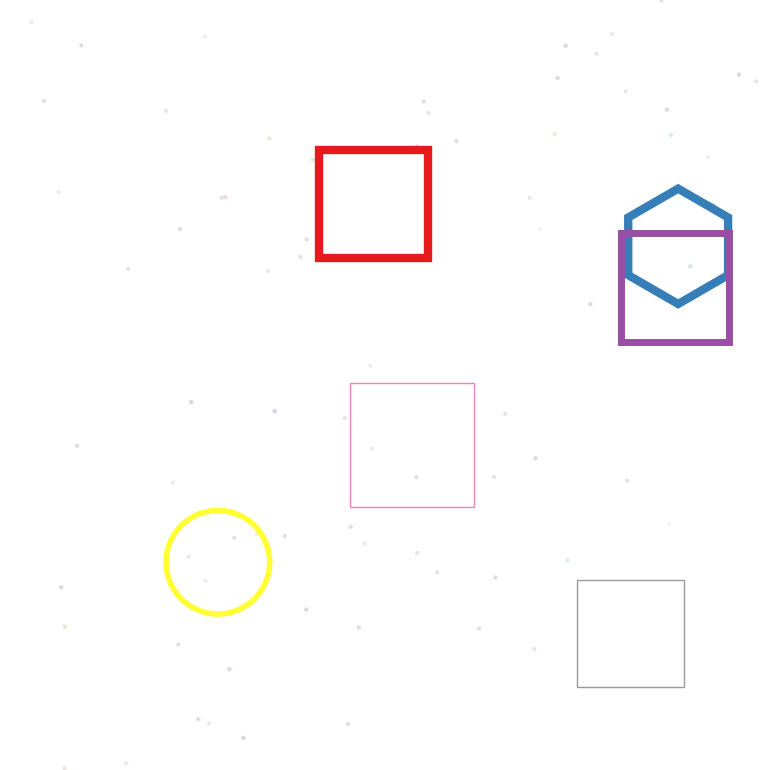[{"shape": "square", "thickness": 3, "radius": 0.35, "center": [0.485, 0.735]}, {"shape": "hexagon", "thickness": 3, "radius": 0.37, "center": [0.881, 0.68]}, {"shape": "square", "thickness": 2.5, "radius": 0.35, "center": [0.877, 0.627]}, {"shape": "circle", "thickness": 2, "radius": 0.34, "center": [0.283, 0.27]}, {"shape": "square", "thickness": 0.5, "radius": 0.4, "center": [0.535, 0.422]}, {"shape": "square", "thickness": 0.5, "radius": 0.35, "center": [0.819, 0.177]}]